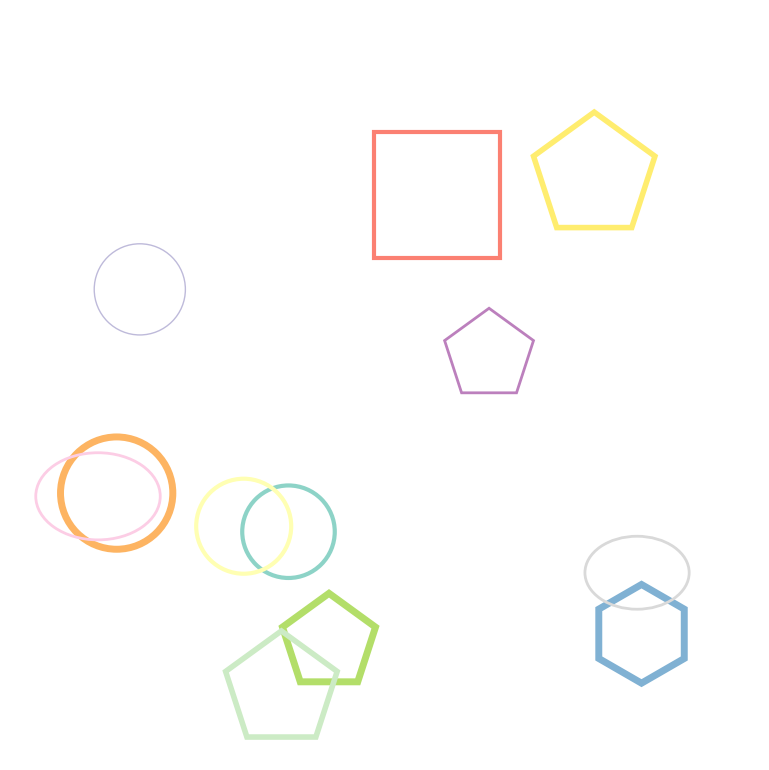[{"shape": "circle", "thickness": 1.5, "radius": 0.3, "center": [0.375, 0.309]}, {"shape": "circle", "thickness": 1.5, "radius": 0.31, "center": [0.316, 0.317]}, {"shape": "circle", "thickness": 0.5, "radius": 0.3, "center": [0.182, 0.624]}, {"shape": "square", "thickness": 1.5, "radius": 0.41, "center": [0.568, 0.747]}, {"shape": "hexagon", "thickness": 2.5, "radius": 0.32, "center": [0.833, 0.177]}, {"shape": "circle", "thickness": 2.5, "radius": 0.36, "center": [0.152, 0.36]}, {"shape": "pentagon", "thickness": 2.5, "radius": 0.32, "center": [0.427, 0.166]}, {"shape": "oval", "thickness": 1, "radius": 0.4, "center": [0.127, 0.355]}, {"shape": "oval", "thickness": 1, "radius": 0.34, "center": [0.827, 0.256]}, {"shape": "pentagon", "thickness": 1, "radius": 0.3, "center": [0.635, 0.539]}, {"shape": "pentagon", "thickness": 2, "radius": 0.38, "center": [0.365, 0.104]}, {"shape": "pentagon", "thickness": 2, "radius": 0.41, "center": [0.772, 0.771]}]